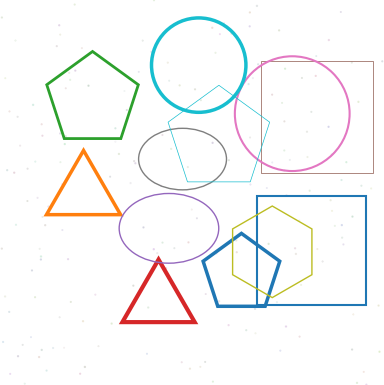[{"shape": "pentagon", "thickness": 2.5, "radius": 0.52, "center": [0.627, 0.289]}, {"shape": "square", "thickness": 1.5, "radius": 0.71, "center": [0.808, 0.348]}, {"shape": "triangle", "thickness": 2.5, "radius": 0.56, "center": [0.217, 0.498]}, {"shape": "pentagon", "thickness": 2, "radius": 0.63, "center": [0.24, 0.741]}, {"shape": "triangle", "thickness": 3, "radius": 0.54, "center": [0.412, 0.218]}, {"shape": "oval", "thickness": 1, "radius": 0.65, "center": [0.439, 0.407]}, {"shape": "square", "thickness": 0.5, "radius": 0.73, "center": [0.824, 0.695]}, {"shape": "circle", "thickness": 1.5, "radius": 0.75, "center": [0.759, 0.705]}, {"shape": "oval", "thickness": 1, "radius": 0.57, "center": [0.474, 0.587]}, {"shape": "hexagon", "thickness": 1, "radius": 0.59, "center": [0.707, 0.346]}, {"shape": "circle", "thickness": 2.5, "radius": 0.61, "center": [0.516, 0.831]}, {"shape": "pentagon", "thickness": 0.5, "radius": 0.69, "center": [0.569, 0.64]}]